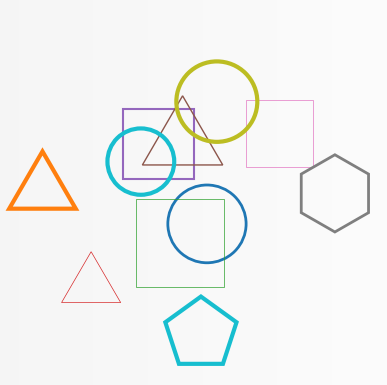[{"shape": "circle", "thickness": 2, "radius": 0.5, "center": [0.534, 0.418]}, {"shape": "triangle", "thickness": 3, "radius": 0.5, "center": [0.11, 0.508]}, {"shape": "square", "thickness": 0.5, "radius": 0.57, "center": [0.465, 0.369]}, {"shape": "triangle", "thickness": 0.5, "radius": 0.44, "center": [0.235, 0.258]}, {"shape": "square", "thickness": 1.5, "radius": 0.46, "center": [0.41, 0.626]}, {"shape": "triangle", "thickness": 1, "radius": 0.6, "center": [0.471, 0.631]}, {"shape": "square", "thickness": 0.5, "radius": 0.43, "center": [0.722, 0.653]}, {"shape": "hexagon", "thickness": 2, "radius": 0.5, "center": [0.864, 0.498]}, {"shape": "circle", "thickness": 3, "radius": 0.52, "center": [0.56, 0.736]}, {"shape": "circle", "thickness": 3, "radius": 0.43, "center": [0.363, 0.58]}, {"shape": "pentagon", "thickness": 3, "radius": 0.48, "center": [0.519, 0.133]}]